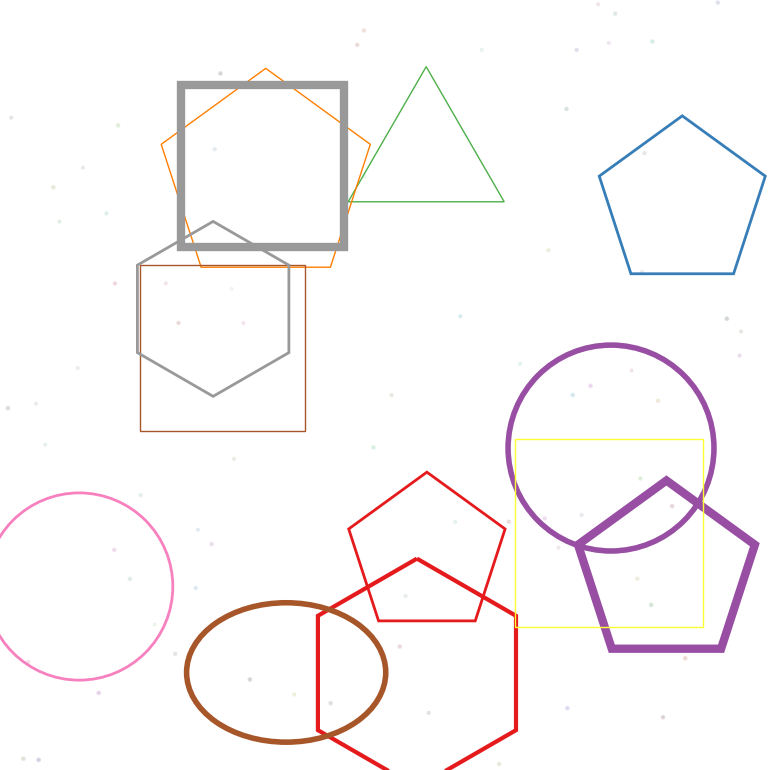[{"shape": "hexagon", "thickness": 1.5, "radius": 0.74, "center": [0.541, 0.126]}, {"shape": "pentagon", "thickness": 1, "radius": 0.53, "center": [0.554, 0.28]}, {"shape": "pentagon", "thickness": 1, "radius": 0.57, "center": [0.886, 0.736]}, {"shape": "triangle", "thickness": 0.5, "radius": 0.58, "center": [0.553, 0.796]}, {"shape": "pentagon", "thickness": 3, "radius": 0.6, "center": [0.865, 0.255]}, {"shape": "circle", "thickness": 2, "radius": 0.67, "center": [0.794, 0.418]}, {"shape": "pentagon", "thickness": 0.5, "radius": 0.71, "center": [0.345, 0.768]}, {"shape": "square", "thickness": 0.5, "radius": 0.61, "center": [0.791, 0.308]}, {"shape": "square", "thickness": 0.5, "radius": 0.54, "center": [0.289, 0.548]}, {"shape": "oval", "thickness": 2, "radius": 0.65, "center": [0.372, 0.127]}, {"shape": "circle", "thickness": 1, "radius": 0.61, "center": [0.103, 0.238]}, {"shape": "square", "thickness": 3, "radius": 0.53, "center": [0.341, 0.785]}, {"shape": "hexagon", "thickness": 1, "radius": 0.57, "center": [0.277, 0.599]}]